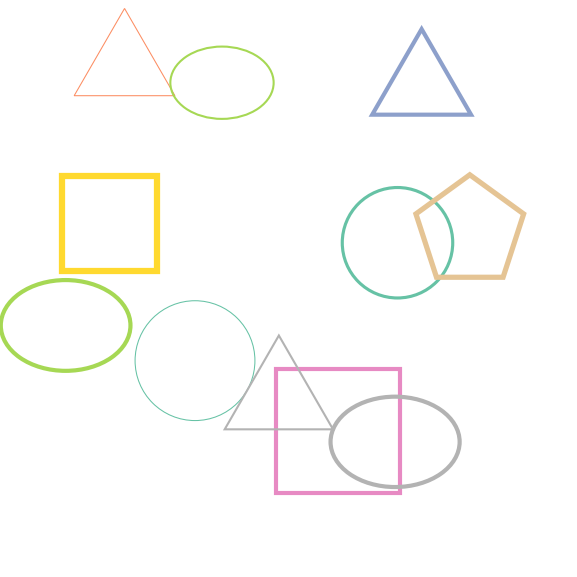[{"shape": "circle", "thickness": 1.5, "radius": 0.48, "center": [0.688, 0.579]}, {"shape": "circle", "thickness": 0.5, "radius": 0.52, "center": [0.338, 0.375]}, {"shape": "triangle", "thickness": 0.5, "radius": 0.5, "center": [0.216, 0.884]}, {"shape": "triangle", "thickness": 2, "radius": 0.49, "center": [0.73, 0.85]}, {"shape": "square", "thickness": 2, "radius": 0.54, "center": [0.585, 0.252]}, {"shape": "oval", "thickness": 2, "radius": 0.56, "center": [0.114, 0.436]}, {"shape": "oval", "thickness": 1, "radius": 0.45, "center": [0.384, 0.856]}, {"shape": "square", "thickness": 3, "radius": 0.41, "center": [0.19, 0.612]}, {"shape": "pentagon", "thickness": 2.5, "radius": 0.49, "center": [0.813, 0.598]}, {"shape": "triangle", "thickness": 1, "radius": 0.54, "center": [0.483, 0.31]}, {"shape": "oval", "thickness": 2, "radius": 0.56, "center": [0.684, 0.234]}]